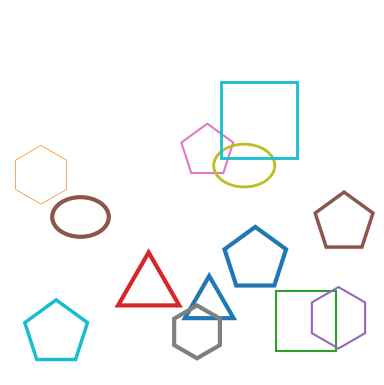[{"shape": "triangle", "thickness": 3, "radius": 0.37, "center": [0.543, 0.21]}, {"shape": "pentagon", "thickness": 3, "radius": 0.42, "center": [0.663, 0.326]}, {"shape": "hexagon", "thickness": 0.5, "radius": 0.38, "center": [0.107, 0.546]}, {"shape": "square", "thickness": 1.5, "radius": 0.39, "center": [0.794, 0.167]}, {"shape": "triangle", "thickness": 3, "radius": 0.46, "center": [0.386, 0.253]}, {"shape": "hexagon", "thickness": 1.5, "radius": 0.4, "center": [0.879, 0.175]}, {"shape": "pentagon", "thickness": 2.5, "radius": 0.39, "center": [0.894, 0.422]}, {"shape": "oval", "thickness": 3, "radius": 0.37, "center": [0.209, 0.436]}, {"shape": "pentagon", "thickness": 1.5, "radius": 0.35, "center": [0.538, 0.608]}, {"shape": "hexagon", "thickness": 3, "radius": 0.34, "center": [0.512, 0.138]}, {"shape": "oval", "thickness": 2, "radius": 0.4, "center": [0.634, 0.57]}, {"shape": "pentagon", "thickness": 2.5, "radius": 0.43, "center": [0.146, 0.135]}, {"shape": "square", "thickness": 2, "radius": 0.5, "center": [0.673, 0.689]}]